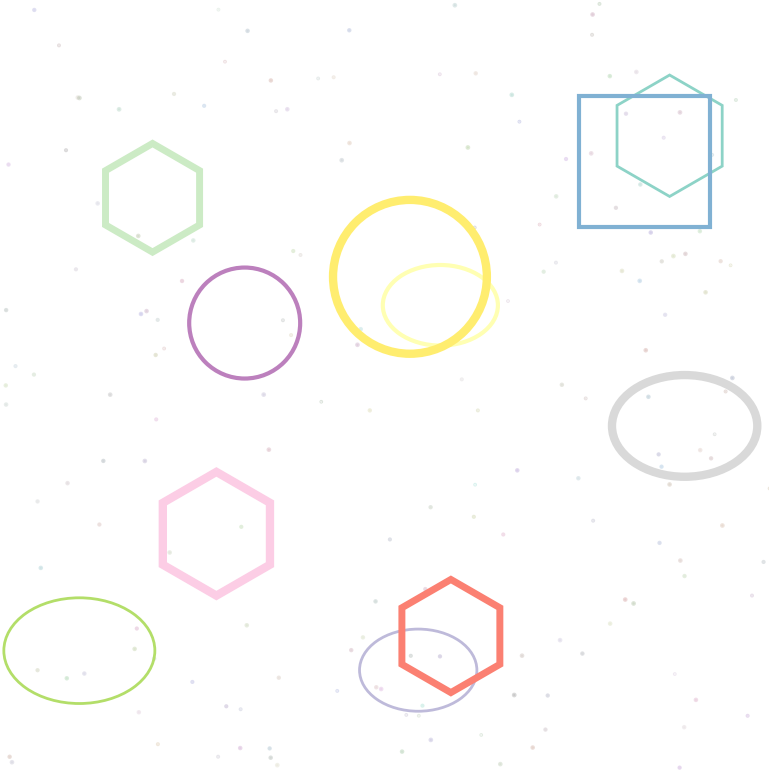[{"shape": "hexagon", "thickness": 1, "radius": 0.39, "center": [0.87, 0.824]}, {"shape": "oval", "thickness": 1.5, "radius": 0.37, "center": [0.572, 0.604]}, {"shape": "oval", "thickness": 1, "radius": 0.38, "center": [0.543, 0.13]}, {"shape": "hexagon", "thickness": 2.5, "radius": 0.37, "center": [0.586, 0.174]}, {"shape": "square", "thickness": 1.5, "radius": 0.43, "center": [0.837, 0.79]}, {"shape": "oval", "thickness": 1, "radius": 0.49, "center": [0.103, 0.155]}, {"shape": "hexagon", "thickness": 3, "radius": 0.4, "center": [0.281, 0.307]}, {"shape": "oval", "thickness": 3, "radius": 0.47, "center": [0.889, 0.447]}, {"shape": "circle", "thickness": 1.5, "radius": 0.36, "center": [0.318, 0.58]}, {"shape": "hexagon", "thickness": 2.5, "radius": 0.35, "center": [0.198, 0.743]}, {"shape": "circle", "thickness": 3, "radius": 0.5, "center": [0.532, 0.64]}]